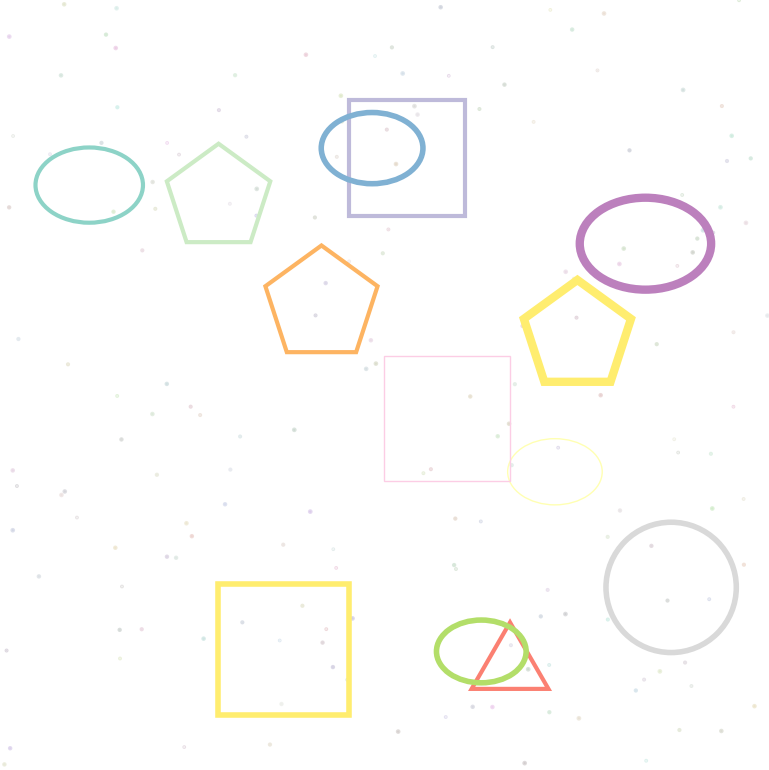[{"shape": "oval", "thickness": 1.5, "radius": 0.35, "center": [0.116, 0.76]}, {"shape": "oval", "thickness": 0.5, "radius": 0.31, "center": [0.721, 0.387]}, {"shape": "square", "thickness": 1.5, "radius": 0.38, "center": [0.529, 0.794]}, {"shape": "triangle", "thickness": 1.5, "radius": 0.29, "center": [0.662, 0.134]}, {"shape": "oval", "thickness": 2, "radius": 0.33, "center": [0.483, 0.808]}, {"shape": "pentagon", "thickness": 1.5, "radius": 0.38, "center": [0.417, 0.605]}, {"shape": "oval", "thickness": 2, "radius": 0.29, "center": [0.625, 0.154]}, {"shape": "square", "thickness": 0.5, "radius": 0.41, "center": [0.581, 0.457]}, {"shape": "circle", "thickness": 2, "radius": 0.42, "center": [0.872, 0.237]}, {"shape": "oval", "thickness": 3, "radius": 0.43, "center": [0.838, 0.684]}, {"shape": "pentagon", "thickness": 1.5, "radius": 0.35, "center": [0.284, 0.743]}, {"shape": "pentagon", "thickness": 3, "radius": 0.37, "center": [0.75, 0.563]}, {"shape": "square", "thickness": 2, "radius": 0.43, "center": [0.368, 0.156]}]